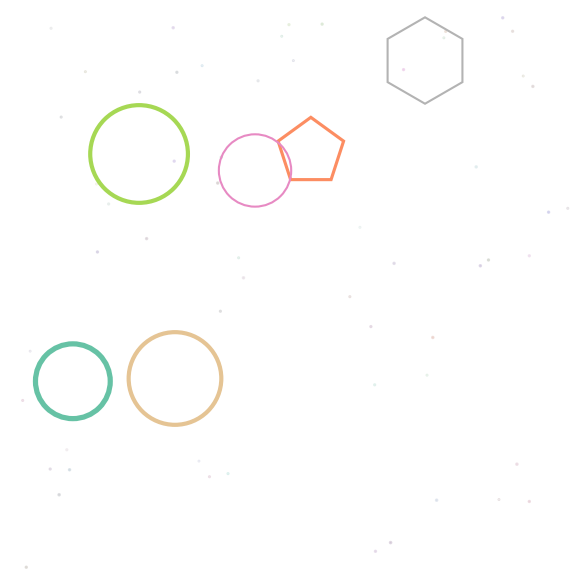[{"shape": "circle", "thickness": 2.5, "radius": 0.32, "center": [0.126, 0.339]}, {"shape": "pentagon", "thickness": 1.5, "radius": 0.3, "center": [0.538, 0.736]}, {"shape": "circle", "thickness": 1, "radius": 0.31, "center": [0.442, 0.704]}, {"shape": "circle", "thickness": 2, "radius": 0.42, "center": [0.241, 0.732]}, {"shape": "circle", "thickness": 2, "radius": 0.4, "center": [0.303, 0.344]}, {"shape": "hexagon", "thickness": 1, "radius": 0.37, "center": [0.736, 0.894]}]